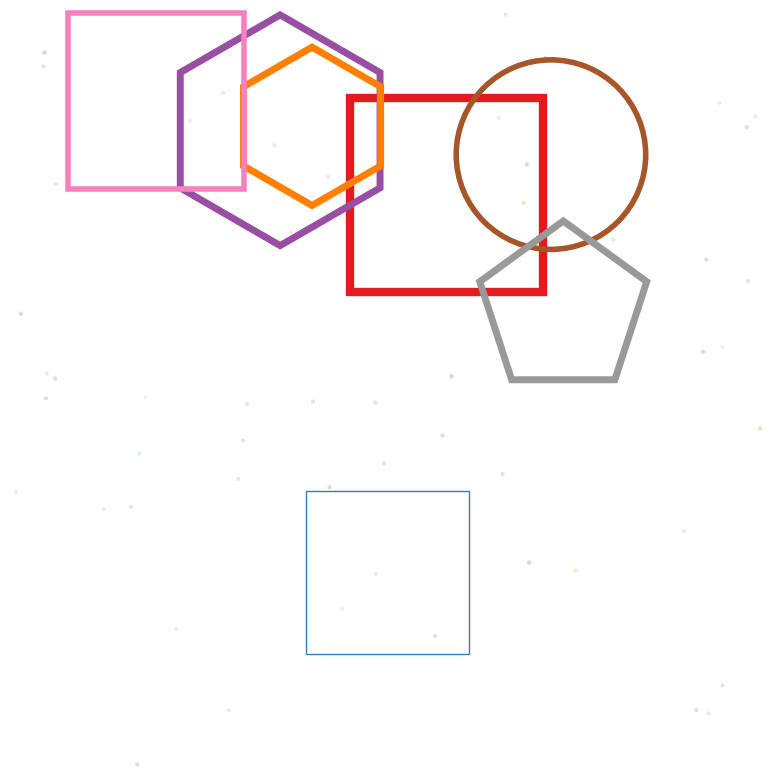[{"shape": "square", "thickness": 3, "radius": 0.63, "center": [0.579, 0.747]}, {"shape": "square", "thickness": 0.5, "radius": 0.53, "center": [0.503, 0.256]}, {"shape": "hexagon", "thickness": 2.5, "radius": 0.75, "center": [0.364, 0.831]}, {"shape": "hexagon", "thickness": 2.5, "radius": 0.51, "center": [0.405, 0.836]}, {"shape": "circle", "thickness": 2, "radius": 0.62, "center": [0.716, 0.799]}, {"shape": "square", "thickness": 2, "radius": 0.57, "center": [0.203, 0.869]}, {"shape": "pentagon", "thickness": 2.5, "radius": 0.57, "center": [0.732, 0.599]}]